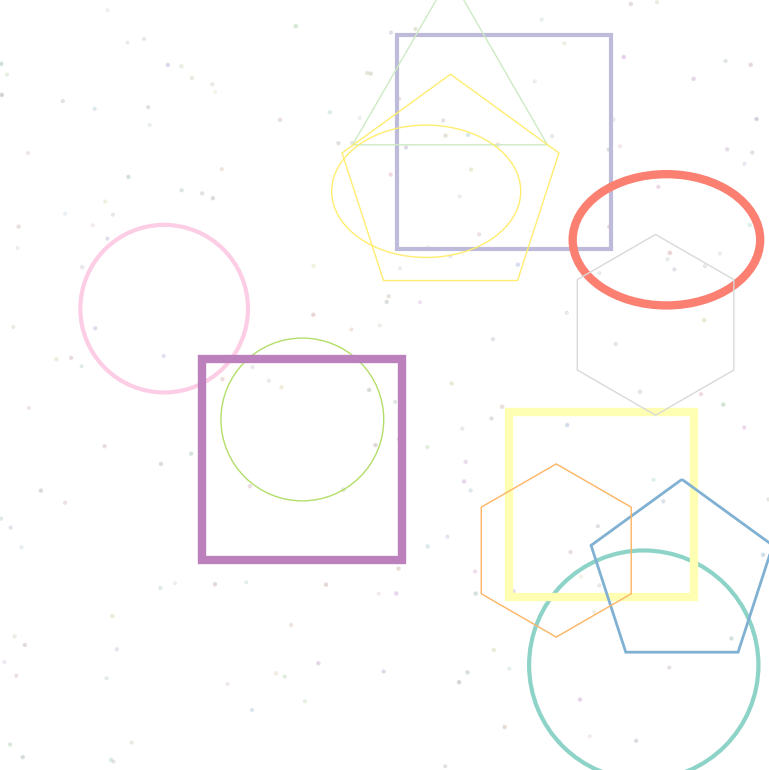[{"shape": "circle", "thickness": 1.5, "radius": 0.74, "center": [0.836, 0.136]}, {"shape": "square", "thickness": 3, "radius": 0.6, "center": [0.781, 0.345]}, {"shape": "square", "thickness": 1.5, "radius": 0.69, "center": [0.655, 0.815]}, {"shape": "oval", "thickness": 3, "radius": 0.61, "center": [0.865, 0.689]}, {"shape": "pentagon", "thickness": 1, "radius": 0.62, "center": [0.886, 0.253]}, {"shape": "hexagon", "thickness": 0.5, "radius": 0.56, "center": [0.722, 0.285]}, {"shape": "circle", "thickness": 0.5, "radius": 0.53, "center": [0.393, 0.455]}, {"shape": "circle", "thickness": 1.5, "radius": 0.54, "center": [0.213, 0.599]}, {"shape": "hexagon", "thickness": 0.5, "radius": 0.59, "center": [0.851, 0.578]}, {"shape": "square", "thickness": 3, "radius": 0.65, "center": [0.392, 0.403]}, {"shape": "triangle", "thickness": 0.5, "radius": 0.73, "center": [0.584, 0.885]}, {"shape": "pentagon", "thickness": 0.5, "radius": 0.74, "center": [0.585, 0.755]}, {"shape": "oval", "thickness": 0.5, "radius": 0.61, "center": [0.553, 0.752]}]